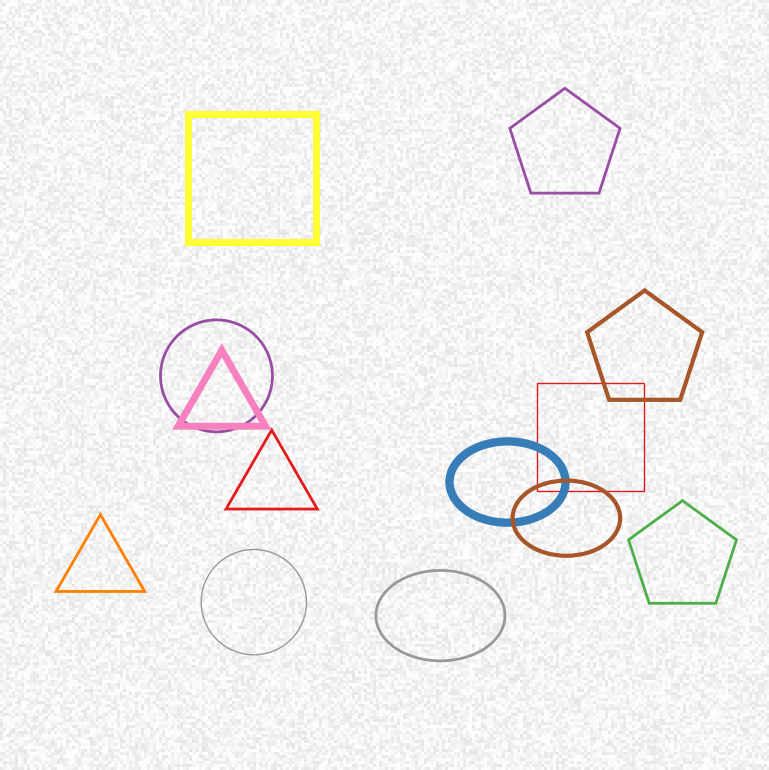[{"shape": "square", "thickness": 0.5, "radius": 0.35, "center": [0.767, 0.433]}, {"shape": "triangle", "thickness": 1, "radius": 0.34, "center": [0.353, 0.373]}, {"shape": "oval", "thickness": 3, "radius": 0.38, "center": [0.659, 0.374]}, {"shape": "pentagon", "thickness": 1, "radius": 0.37, "center": [0.886, 0.276]}, {"shape": "pentagon", "thickness": 1, "radius": 0.38, "center": [0.734, 0.81]}, {"shape": "circle", "thickness": 1, "radius": 0.36, "center": [0.281, 0.512]}, {"shape": "triangle", "thickness": 1, "radius": 0.33, "center": [0.13, 0.265]}, {"shape": "square", "thickness": 2.5, "radius": 0.42, "center": [0.327, 0.768]}, {"shape": "pentagon", "thickness": 1.5, "radius": 0.39, "center": [0.837, 0.544]}, {"shape": "oval", "thickness": 1.5, "radius": 0.35, "center": [0.736, 0.327]}, {"shape": "triangle", "thickness": 2.5, "radius": 0.33, "center": [0.288, 0.479]}, {"shape": "oval", "thickness": 1, "radius": 0.42, "center": [0.572, 0.2]}, {"shape": "circle", "thickness": 0.5, "radius": 0.34, "center": [0.33, 0.218]}]